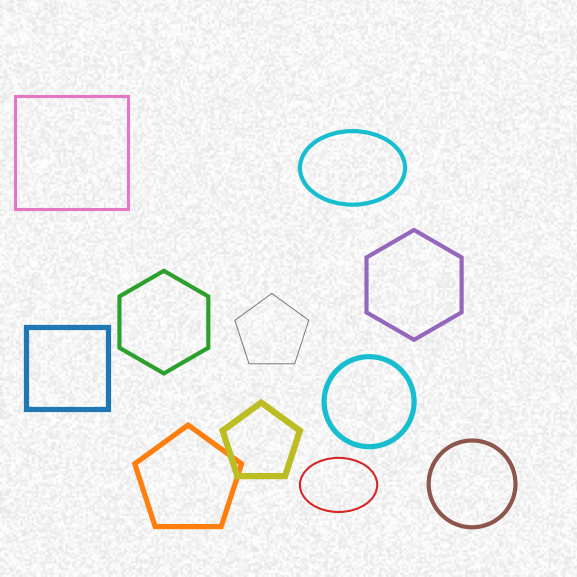[{"shape": "square", "thickness": 2.5, "radius": 0.36, "center": [0.116, 0.361]}, {"shape": "pentagon", "thickness": 2.5, "radius": 0.49, "center": [0.326, 0.166]}, {"shape": "hexagon", "thickness": 2, "radius": 0.44, "center": [0.284, 0.441]}, {"shape": "oval", "thickness": 1, "radius": 0.33, "center": [0.586, 0.159]}, {"shape": "hexagon", "thickness": 2, "radius": 0.48, "center": [0.717, 0.506]}, {"shape": "circle", "thickness": 2, "radius": 0.38, "center": [0.817, 0.161]}, {"shape": "square", "thickness": 1.5, "radius": 0.49, "center": [0.124, 0.736]}, {"shape": "pentagon", "thickness": 0.5, "radius": 0.34, "center": [0.471, 0.424]}, {"shape": "pentagon", "thickness": 3, "radius": 0.35, "center": [0.452, 0.232]}, {"shape": "oval", "thickness": 2, "radius": 0.46, "center": [0.61, 0.708]}, {"shape": "circle", "thickness": 2.5, "radius": 0.39, "center": [0.639, 0.304]}]